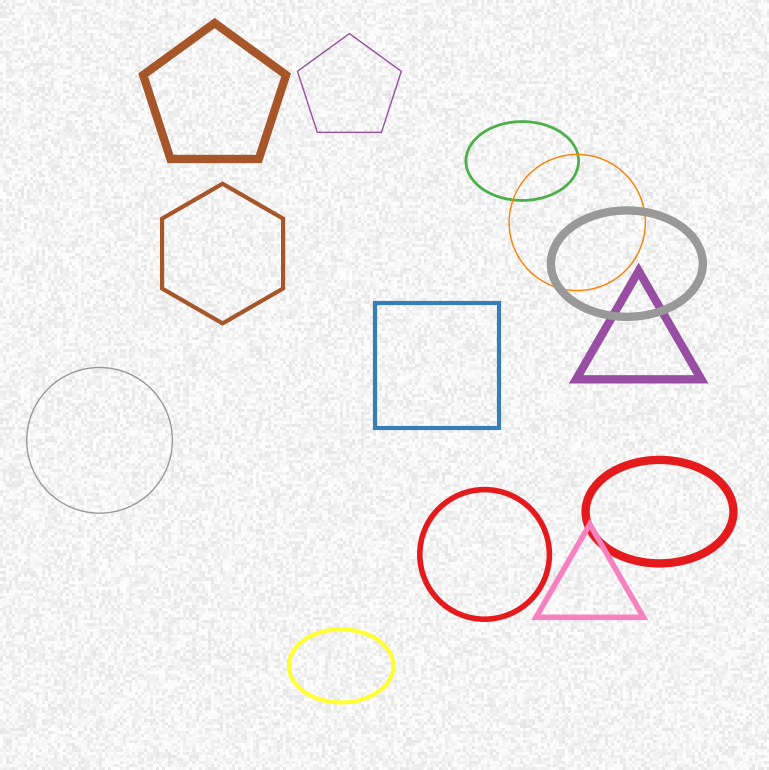[{"shape": "oval", "thickness": 3, "radius": 0.48, "center": [0.857, 0.335]}, {"shape": "circle", "thickness": 2, "radius": 0.42, "center": [0.629, 0.28]}, {"shape": "square", "thickness": 1.5, "radius": 0.41, "center": [0.568, 0.525]}, {"shape": "oval", "thickness": 1, "radius": 0.37, "center": [0.678, 0.791]}, {"shape": "pentagon", "thickness": 0.5, "radius": 0.35, "center": [0.454, 0.885]}, {"shape": "triangle", "thickness": 3, "radius": 0.47, "center": [0.829, 0.554]}, {"shape": "circle", "thickness": 0.5, "radius": 0.44, "center": [0.75, 0.711]}, {"shape": "oval", "thickness": 1.5, "radius": 0.34, "center": [0.443, 0.135]}, {"shape": "pentagon", "thickness": 3, "radius": 0.49, "center": [0.279, 0.872]}, {"shape": "hexagon", "thickness": 1.5, "radius": 0.45, "center": [0.289, 0.671]}, {"shape": "triangle", "thickness": 2, "radius": 0.4, "center": [0.766, 0.239]}, {"shape": "circle", "thickness": 0.5, "radius": 0.47, "center": [0.129, 0.428]}, {"shape": "oval", "thickness": 3, "radius": 0.49, "center": [0.814, 0.658]}]